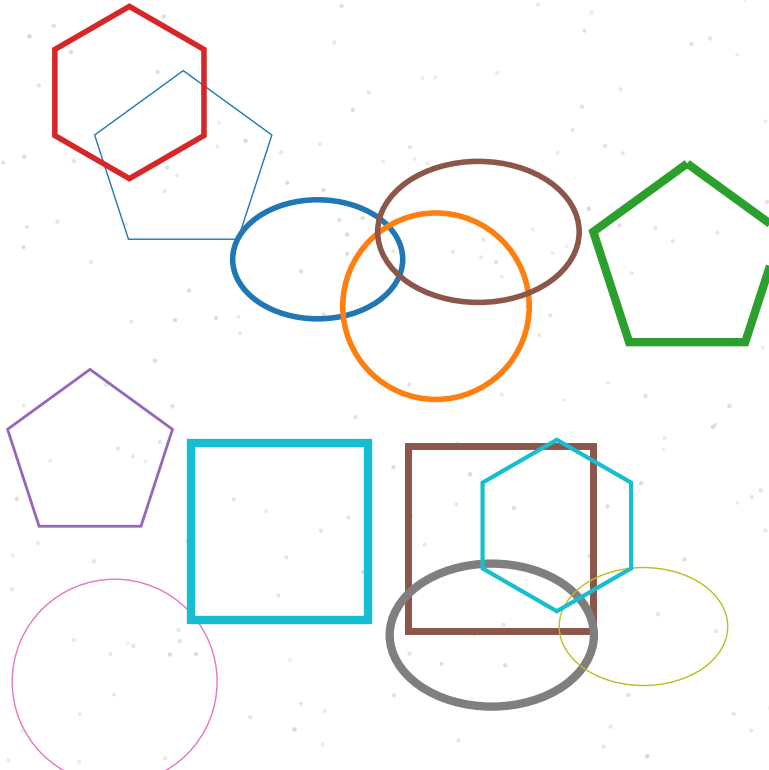[{"shape": "pentagon", "thickness": 0.5, "radius": 0.61, "center": [0.238, 0.787]}, {"shape": "oval", "thickness": 2, "radius": 0.55, "center": [0.413, 0.663]}, {"shape": "circle", "thickness": 2, "radius": 0.61, "center": [0.566, 0.602]}, {"shape": "pentagon", "thickness": 3, "radius": 0.64, "center": [0.892, 0.659]}, {"shape": "hexagon", "thickness": 2, "radius": 0.56, "center": [0.168, 0.88]}, {"shape": "pentagon", "thickness": 1, "radius": 0.56, "center": [0.117, 0.408]}, {"shape": "square", "thickness": 2.5, "radius": 0.6, "center": [0.65, 0.3]}, {"shape": "oval", "thickness": 2, "radius": 0.65, "center": [0.621, 0.699]}, {"shape": "circle", "thickness": 0.5, "radius": 0.67, "center": [0.149, 0.115]}, {"shape": "oval", "thickness": 3, "radius": 0.66, "center": [0.639, 0.175]}, {"shape": "oval", "thickness": 0.5, "radius": 0.55, "center": [0.836, 0.186]}, {"shape": "square", "thickness": 3, "radius": 0.57, "center": [0.363, 0.309]}, {"shape": "hexagon", "thickness": 1.5, "radius": 0.56, "center": [0.723, 0.318]}]